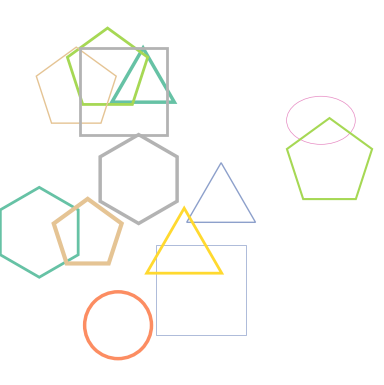[{"shape": "hexagon", "thickness": 2, "radius": 0.58, "center": [0.102, 0.397]}, {"shape": "triangle", "thickness": 2.5, "radius": 0.47, "center": [0.372, 0.781]}, {"shape": "circle", "thickness": 2.5, "radius": 0.43, "center": [0.307, 0.155]}, {"shape": "triangle", "thickness": 1, "radius": 0.52, "center": [0.574, 0.474]}, {"shape": "square", "thickness": 0.5, "radius": 0.58, "center": [0.521, 0.246]}, {"shape": "oval", "thickness": 0.5, "radius": 0.45, "center": [0.834, 0.687]}, {"shape": "pentagon", "thickness": 1.5, "radius": 0.58, "center": [0.856, 0.577]}, {"shape": "pentagon", "thickness": 2, "radius": 0.55, "center": [0.279, 0.817]}, {"shape": "triangle", "thickness": 2, "radius": 0.56, "center": [0.478, 0.347]}, {"shape": "pentagon", "thickness": 3, "radius": 0.46, "center": [0.228, 0.391]}, {"shape": "pentagon", "thickness": 1, "radius": 0.55, "center": [0.198, 0.768]}, {"shape": "square", "thickness": 2, "radius": 0.57, "center": [0.32, 0.762]}, {"shape": "hexagon", "thickness": 2.5, "radius": 0.58, "center": [0.36, 0.535]}]